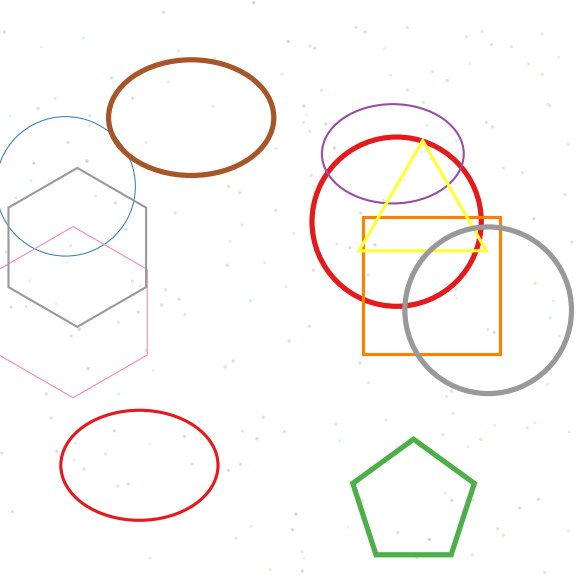[{"shape": "oval", "thickness": 1.5, "radius": 0.68, "center": [0.241, 0.193]}, {"shape": "circle", "thickness": 2.5, "radius": 0.73, "center": [0.687, 0.615]}, {"shape": "circle", "thickness": 0.5, "radius": 0.6, "center": [0.114, 0.676]}, {"shape": "pentagon", "thickness": 2.5, "radius": 0.55, "center": [0.716, 0.128]}, {"shape": "oval", "thickness": 1, "radius": 0.61, "center": [0.68, 0.733]}, {"shape": "square", "thickness": 1.5, "radius": 0.59, "center": [0.747, 0.505]}, {"shape": "triangle", "thickness": 1.5, "radius": 0.64, "center": [0.732, 0.628]}, {"shape": "oval", "thickness": 2.5, "radius": 0.72, "center": [0.331, 0.795]}, {"shape": "hexagon", "thickness": 0.5, "radius": 0.74, "center": [0.127, 0.459]}, {"shape": "circle", "thickness": 2.5, "radius": 0.72, "center": [0.845, 0.462]}, {"shape": "hexagon", "thickness": 1, "radius": 0.69, "center": [0.134, 0.571]}]